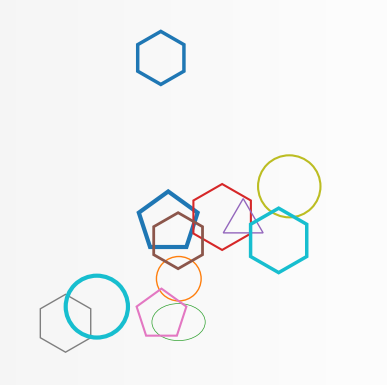[{"shape": "pentagon", "thickness": 3, "radius": 0.4, "center": [0.434, 0.423]}, {"shape": "hexagon", "thickness": 2.5, "radius": 0.34, "center": [0.415, 0.85]}, {"shape": "circle", "thickness": 1, "radius": 0.29, "center": [0.461, 0.276]}, {"shape": "oval", "thickness": 0.5, "radius": 0.34, "center": [0.461, 0.163]}, {"shape": "hexagon", "thickness": 1.5, "radius": 0.43, "center": [0.573, 0.436]}, {"shape": "triangle", "thickness": 1, "radius": 0.3, "center": [0.628, 0.425]}, {"shape": "hexagon", "thickness": 2, "radius": 0.36, "center": [0.46, 0.375]}, {"shape": "pentagon", "thickness": 1.5, "radius": 0.34, "center": [0.417, 0.183]}, {"shape": "hexagon", "thickness": 1, "radius": 0.38, "center": [0.169, 0.16]}, {"shape": "circle", "thickness": 1.5, "radius": 0.4, "center": [0.746, 0.516]}, {"shape": "hexagon", "thickness": 2.5, "radius": 0.42, "center": [0.719, 0.376]}, {"shape": "circle", "thickness": 3, "radius": 0.4, "center": [0.25, 0.204]}]